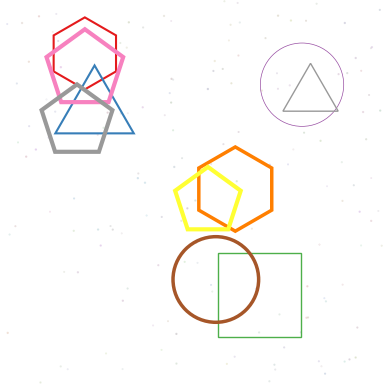[{"shape": "hexagon", "thickness": 1.5, "radius": 0.47, "center": [0.22, 0.861]}, {"shape": "triangle", "thickness": 1.5, "radius": 0.59, "center": [0.246, 0.712]}, {"shape": "square", "thickness": 1, "radius": 0.54, "center": [0.674, 0.234]}, {"shape": "circle", "thickness": 0.5, "radius": 0.54, "center": [0.784, 0.78]}, {"shape": "hexagon", "thickness": 2.5, "radius": 0.55, "center": [0.611, 0.509]}, {"shape": "pentagon", "thickness": 3, "radius": 0.45, "center": [0.54, 0.477]}, {"shape": "circle", "thickness": 2.5, "radius": 0.56, "center": [0.561, 0.274]}, {"shape": "pentagon", "thickness": 3, "radius": 0.52, "center": [0.22, 0.819]}, {"shape": "pentagon", "thickness": 3, "radius": 0.48, "center": [0.2, 0.684]}, {"shape": "triangle", "thickness": 1, "radius": 0.41, "center": [0.807, 0.753]}]